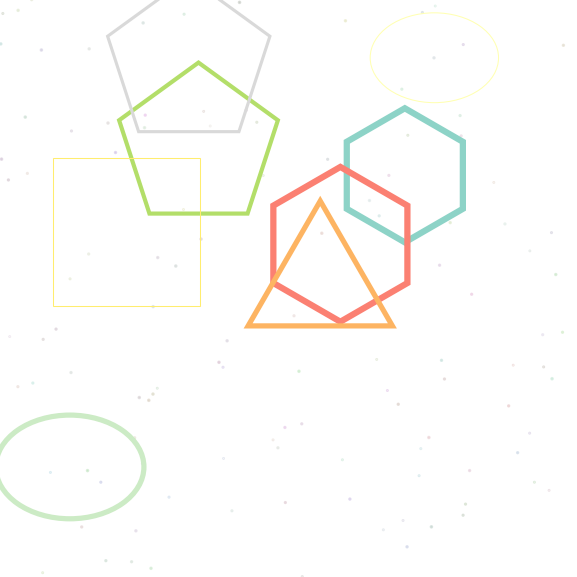[{"shape": "hexagon", "thickness": 3, "radius": 0.58, "center": [0.701, 0.696]}, {"shape": "oval", "thickness": 0.5, "radius": 0.56, "center": [0.752, 0.899]}, {"shape": "hexagon", "thickness": 3, "radius": 0.67, "center": [0.589, 0.576]}, {"shape": "triangle", "thickness": 2.5, "radius": 0.72, "center": [0.555, 0.507]}, {"shape": "pentagon", "thickness": 2, "radius": 0.72, "center": [0.344, 0.746]}, {"shape": "pentagon", "thickness": 1.5, "radius": 0.74, "center": [0.327, 0.891]}, {"shape": "oval", "thickness": 2.5, "radius": 0.64, "center": [0.121, 0.191]}, {"shape": "square", "thickness": 0.5, "radius": 0.64, "center": [0.219, 0.598]}]